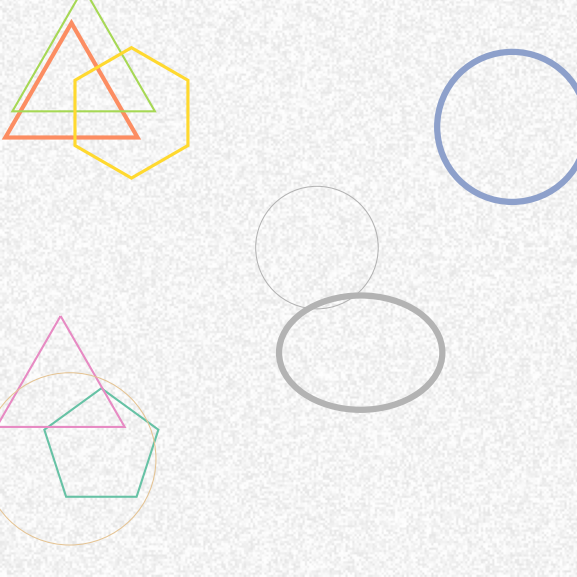[{"shape": "pentagon", "thickness": 1, "radius": 0.52, "center": [0.176, 0.223]}, {"shape": "triangle", "thickness": 2, "radius": 0.66, "center": [0.124, 0.827]}, {"shape": "circle", "thickness": 3, "radius": 0.65, "center": [0.887, 0.779]}, {"shape": "triangle", "thickness": 1, "radius": 0.64, "center": [0.105, 0.324]}, {"shape": "triangle", "thickness": 1, "radius": 0.71, "center": [0.145, 0.878]}, {"shape": "hexagon", "thickness": 1.5, "radius": 0.56, "center": [0.228, 0.804]}, {"shape": "circle", "thickness": 0.5, "radius": 0.75, "center": [0.121, 0.205]}, {"shape": "oval", "thickness": 3, "radius": 0.71, "center": [0.625, 0.388]}, {"shape": "circle", "thickness": 0.5, "radius": 0.53, "center": [0.549, 0.57]}]